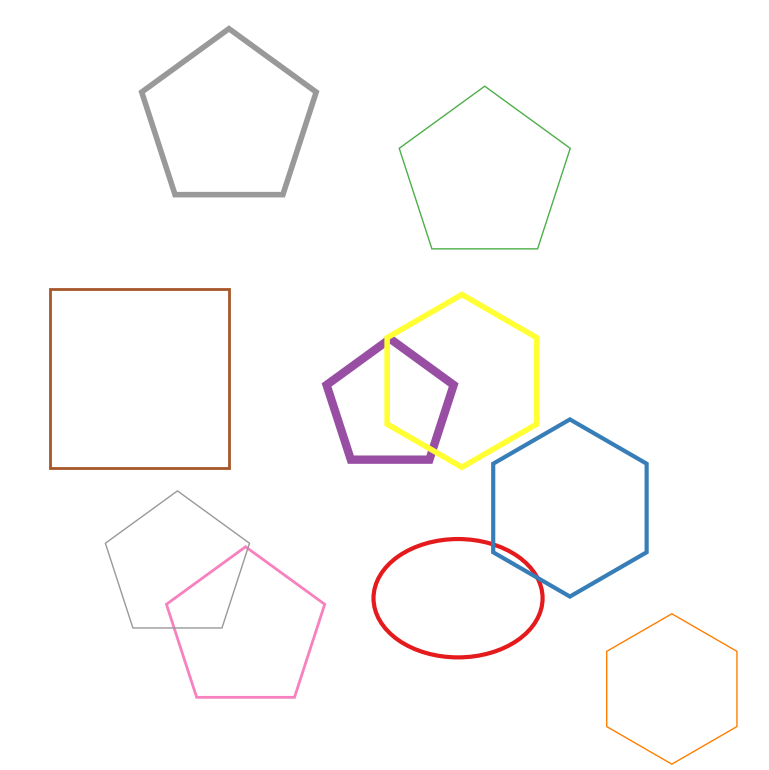[{"shape": "oval", "thickness": 1.5, "radius": 0.55, "center": [0.595, 0.223]}, {"shape": "hexagon", "thickness": 1.5, "radius": 0.58, "center": [0.74, 0.34]}, {"shape": "pentagon", "thickness": 0.5, "radius": 0.58, "center": [0.63, 0.771]}, {"shape": "pentagon", "thickness": 3, "radius": 0.43, "center": [0.507, 0.473]}, {"shape": "hexagon", "thickness": 0.5, "radius": 0.49, "center": [0.873, 0.105]}, {"shape": "hexagon", "thickness": 2, "radius": 0.56, "center": [0.6, 0.505]}, {"shape": "square", "thickness": 1, "radius": 0.58, "center": [0.181, 0.509]}, {"shape": "pentagon", "thickness": 1, "radius": 0.54, "center": [0.319, 0.182]}, {"shape": "pentagon", "thickness": 2, "radius": 0.6, "center": [0.297, 0.844]}, {"shape": "pentagon", "thickness": 0.5, "radius": 0.49, "center": [0.23, 0.264]}]